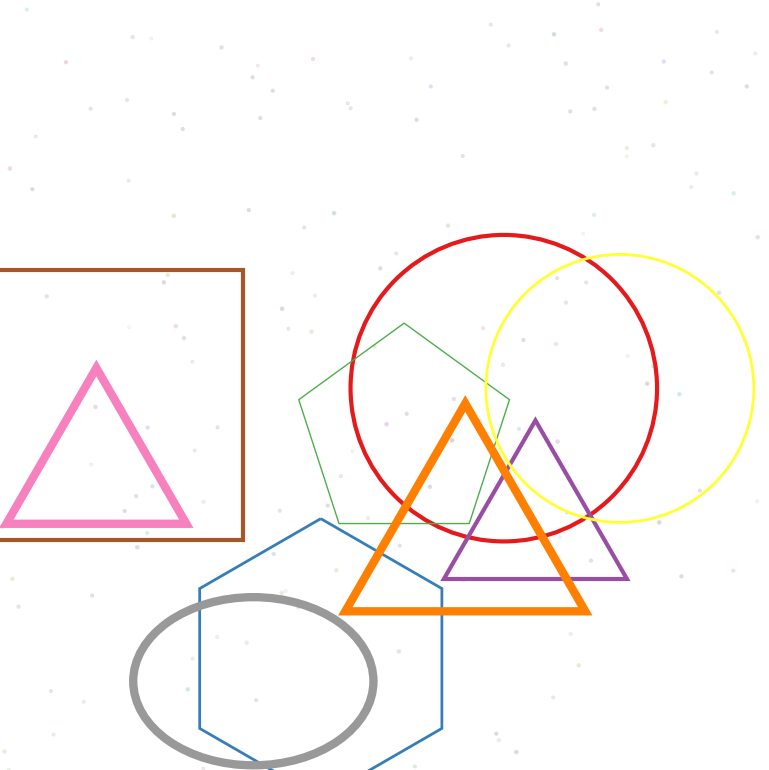[{"shape": "circle", "thickness": 1.5, "radius": 1.0, "center": [0.654, 0.496]}, {"shape": "hexagon", "thickness": 1, "radius": 0.91, "center": [0.417, 0.145]}, {"shape": "pentagon", "thickness": 0.5, "radius": 0.72, "center": [0.525, 0.436]}, {"shape": "triangle", "thickness": 1.5, "radius": 0.69, "center": [0.695, 0.317]}, {"shape": "triangle", "thickness": 3, "radius": 0.9, "center": [0.604, 0.296]}, {"shape": "circle", "thickness": 1, "radius": 0.87, "center": [0.805, 0.496]}, {"shape": "square", "thickness": 1.5, "radius": 0.88, "center": [0.14, 0.474]}, {"shape": "triangle", "thickness": 3, "radius": 0.67, "center": [0.125, 0.387]}, {"shape": "oval", "thickness": 3, "radius": 0.78, "center": [0.329, 0.115]}]